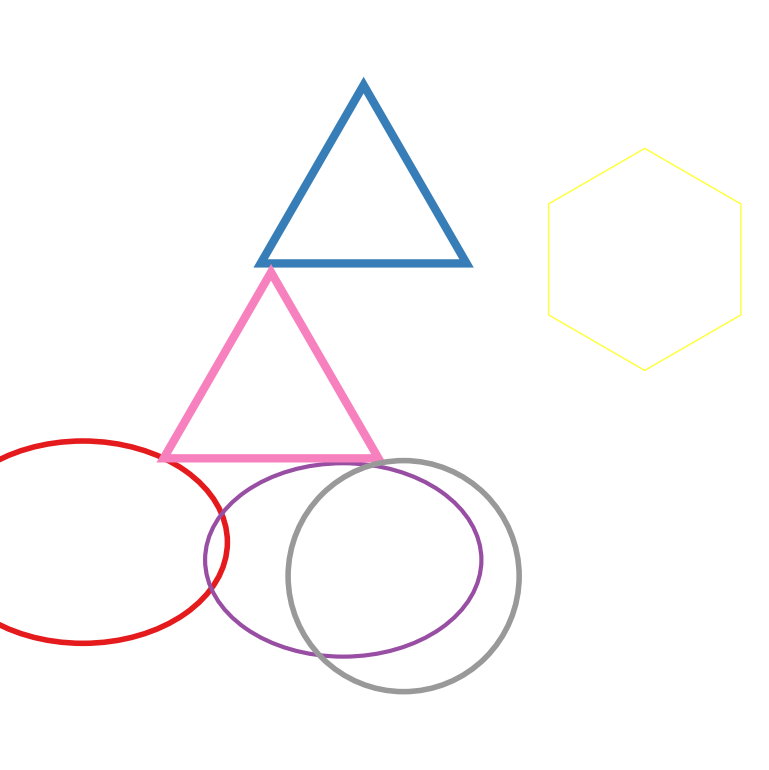[{"shape": "oval", "thickness": 2, "radius": 0.94, "center": [0.108, 0.296]}, {"shape": "triangle", "thickness": 3, "radius": 0.77, "center": [0.472, 0.735]}, {"shape": "oval", "thickness": 1.5, "radius": 0.9, "center": [0.446, 0.273]}, {"shape": "hexagon", "thickness": 0.5, "radius": 0.72, "center": [0.837, 0.663]}, {"shape": "triangle", "thickness": 3, "radius": 0.81, "center": [0.352, 0.485]}, {"shape": "circle", "thickness": 2, "radius": 0.75, "center": [0.524, 0.252]}]